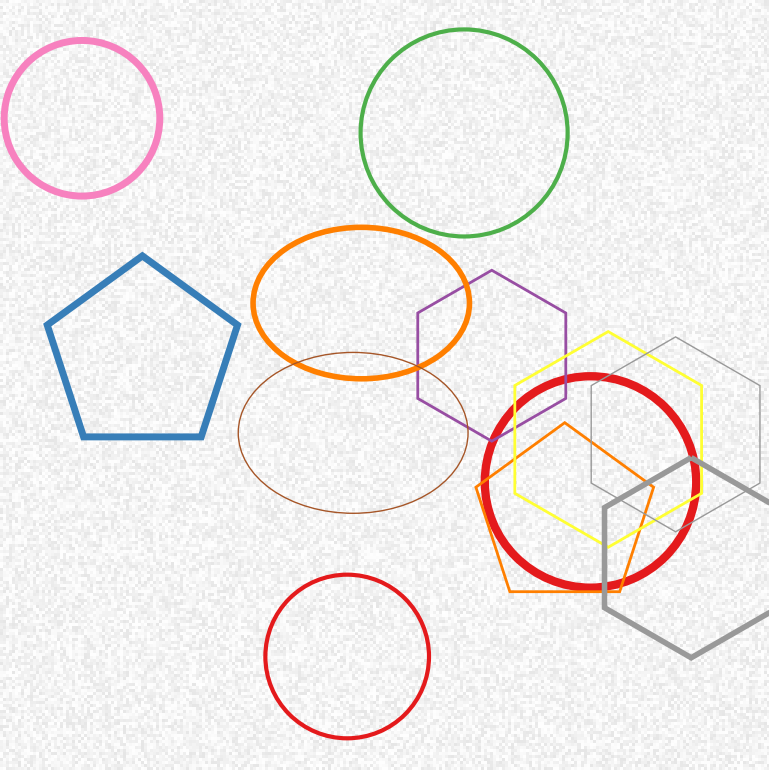[{"shape": "circle", "thickness": 1.5, "radius": 0.53, "center": [0.451, 0.147]}, {"shape": "circle", "thickness": 3, "radius": 0.69, "center": [0.767, 0.374]}, {"shape": "pentagon", "thickness": 2.5, "radius": 0.65, "center": [0.185, 0.538]}, {"shape": "circle", "thickness": 1.5, "radius": 0.67, "center": [0.603, 0.827]}, {"shape": "hexagon", "thickness": 1, "radius": 0.55, "center": [0.639, 0.538]}, {"shape": "oval", "thickness": 2, "radius": 0.7, "center": [0.469, 0.606]}, {"shape": "pentagon", "thickness": 1, "radius": 0.61, "center": [0.733, 0.33]}, {"shape": "hexagon", "thickness": 1, "radius": 0.7, "center": [0.79, 0.429]}, {"shape": "oval", "thickness": 0.5, "radius": 0.75, "center": [0.459, 0.438]}, {"shape": "circle", "thickness": 2.5, "radius": 0.51, "center": [0.106, 0.846]}, {"shape": "hexagon", "thickness": 2, "radius": 0.65, "center": [0.898, 0.276]}, {"shape": "hexagon", "thickness": 0.5, "radius": 0.63, "center": [0.877, 0.436]}]